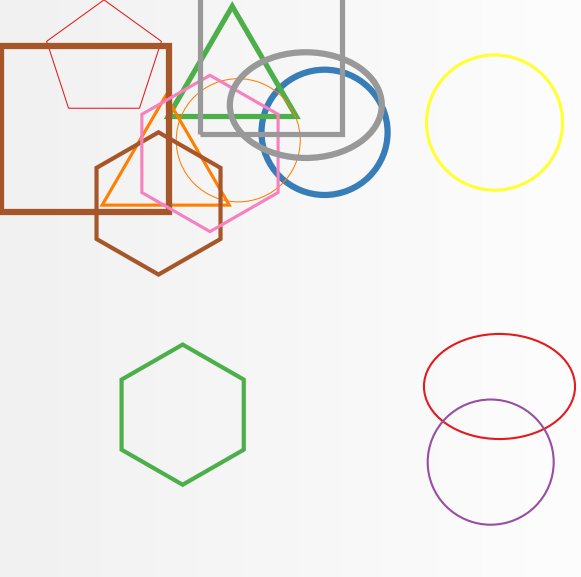[{"shape": "oval", "thickness": 1, "radius": 0.65, "center": [0.859, 0.33]}, {"shape": "pentagon", "thickness": 0.5, "radius": 0.52, "center": [0.179, 0.896]}, {"shape": "circle", "thickness": 3, "radius": 0.54, "center": [0.558, 0.77]}, {"shape": "triangle", "thickness": 2.5, "radius": 0.64, "center": [0.4, 0.861]}, {"shape": "hexagon", "thickness": 2, "radius": 0.61, "center": [0.314, 0.281]}, {"shape": "circle", "thickness": 1, "radius": 0.54, "center": [0.844, 0.199]}, {"shape": "circle", "thickness": 0.5, "radius": 0.53, "center": [0.41, 0.756]}, {"shape": "triangle", "thickness": 1.5, "radius": 0.63, "center": [0.285, 0.707]}, {"shape": "circle", "thickness": 1.5, "radius": 0.59, "center": [0.851, 0.787]}, {"shape": "hexagon", "thickness": 2, "radius": 0.62, "center": [0.273, 0.647]}, {"shape": "square", "thickness": 3, "radius": 0.72, "center": [0.146, 0.777]}, {"shape": "hexagon", "thickness": 1.5, "radius": 0.68, "center": [0.361, 0.733]}, {"shape": "oval", "thickness": 3, "radius": 0.65, "center": [0.526, 0.817]}, {"shape": "square", "thickness": 2.5, "radius": 0.61, "center": [0.466, 0.89]}]